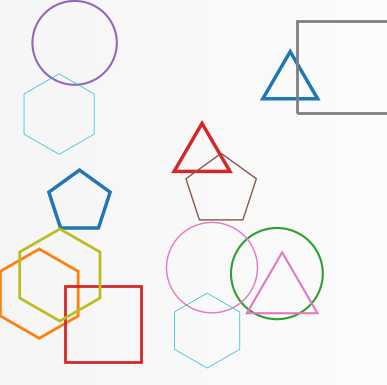[{"shape": "pentagon", "thickness": 2.5, "radius": 0.42, "center": [0.205, 0.475]}, {"shape": "triangle", "thickness": 2.5, "radius": 0.41, "center": [0.749, 0.784]}, {"shape": "hexagon", "thickness": 2, "radius": 0.58, "center": [0.101, 0.237]}, {"shape": "circle", "thickness": 1.5, "radius": 0.59, "center": [0.715, 0.289]}, {"shape": "square", "thickness": 2, "radius": 0.49, "center": [0.266, 0.158]}, {"shape": "triangle", "thickness": 2.5, "radius": 0.42, "center": [0.521, 0.596]}, {"shape": "circle", "thickness": 1.5, "radius": 0.54, "center": [0.193, 0.889]}, {"shape": "pentagon", "thickness": 1, "radius": 0.48, "center": [0.571, 0.506]}, {"shape": "circle", "thickness": 1, "radius": 0.59, "center": [0.547, 0.305]}, {"shape": "triangle", "thickness": 1.5, "radius": 0.53, "center": [0.728, 0.239]}, {"shape": "square", "thickness": 2, "radius": 0.6, "center": [0.885, 0.827]}, {"shape": "hexagon", "thickness": 2, "radius": 0.6, "center": [0.154, 0.286]}, {"shape": "hexagon", "thickness": 0.5, "radius": 0.52, "center": [0.153, 0.704]}, {"shape": "hexagon", "thickness": 0.5, "radius": 0.49, "center": [0.535, 0.141]}]